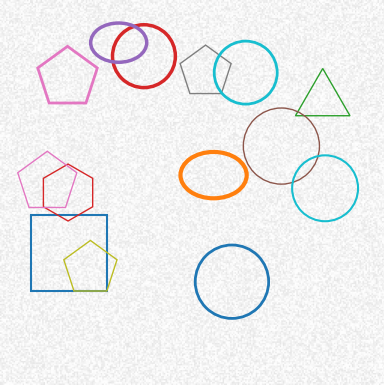[{"shape": "circle", "thickness": 2, "radius": 0.48, "center": [0.602, 0.268]}, {"shape": "square", "thickness": 1.5, "radius": 0.49, "center": [0.18, 0.343]}, {"shape": "oval", "thickness": 3, "radius": 0.43, "center": [0.555, 0.545]}, {"shape": "triangle", "thickness": 1, "radius": 0.41, "center": [0.838, 0.74]}, {"shape": "hexagon", "thickness": 1, "radius": 0.37, "center": [0.177, 0.5]}, {"shape": "circle", "thickness": 2.5, "radius": 0.41, "center": [0.374, 0.854]}, {"shape": "oval", "thickness": 2.5, "radius": 0.36, "center": [0.308, 0.889]}, {"shape": "circle", "thickness": 1, "radius": 0.49, "center": [0.731, 0.621]}, {"shape": "pentagon", "thickness": 1, "radius": 0.4, "center": [0.123, 0.526]}, {"shape": "pentagon", "thickness": 2, "radius": 0.41, "center": [0.175, 0.798]}, {"shape": "pentagon", "thickness": 1, "radius": 0.35, "center": [0.534, 0.813]}, {"shape": "pentagon", "thickness": 1, "radius": 0.36, "center": [0.235, 0.303]}, {"shape": "circle", "thickness": 2, "radius": 0.41, "center": [0.638, 0.811]}, {"shape": "circle", "thickness": 1.5, "radius": 0.43, "center": [0.844, 0.511]}]